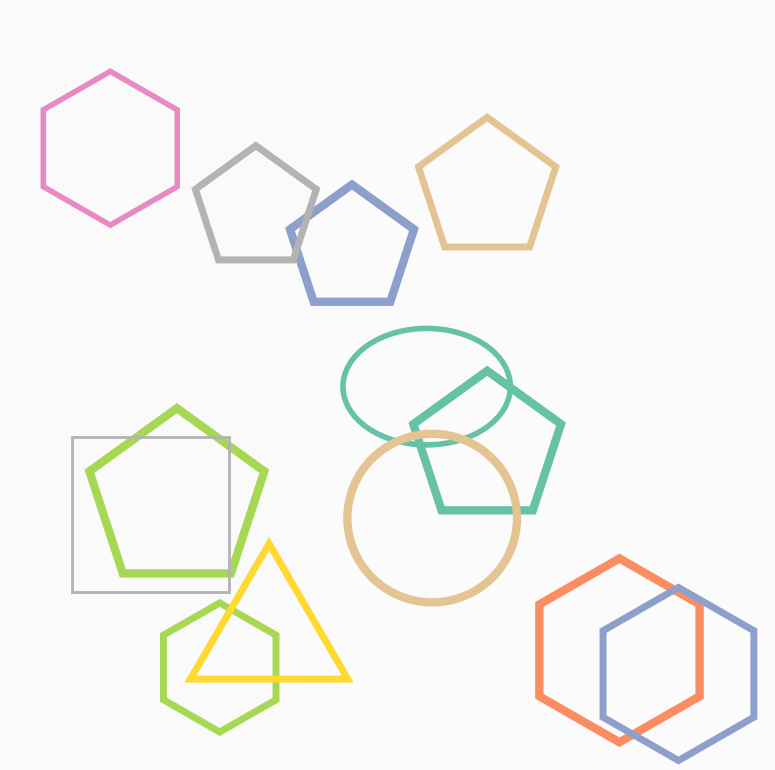[{"shape": "oval", "thickness": 2, "radius": 0.54, "center": [0.551, 0.498]}, {"shape": "pentagon", "thickness": 3, "radius": 0.5, "center": [0.629, 0.418]}, {"shape": "hexagon", "thickness": 3, "radius": 0.6, "center": [0.799, 0.155]}, {"shape": "pentagon", "thickness": 3, "radius": 0.42, "center": [0.454, 0.676]}, {"shape": "hexagon", "thickness": 2.5, "radius": 0.56, "center": [0.875, 0.125]}, {"shape": "hexagon", "thickness": 2, "radius": 0.5, "center": [0.142, 0.807]}, {"shape": "hexagon", "thickness": 2.5, "radius": 0.42, "center": [0.284, 0.133]}, {"shape": "pentagon", "thickness": 3, "radius": 0.59, "center": [0.228, 0.351]}, {"shape": "triangle", "thickness": 2.5, "radius": 0.59, "center": [0.347, 0.177]}, {"shape": "pentagon", "thickness": 2.5, "radius": 0.47, "center": [0.629, 0.755]}, {"shape": "circle", "thickness": 3, "radius": 0.55, "center": [0.558, 0.327]}, {"shape": "square", "thickness": 1, "radius": 0.5, "center": [0.194, 0.332]}, {"shape": "pentagon", "thickness": 2.5, "radius": 0.41, "center": [0.33, 0.729]}]